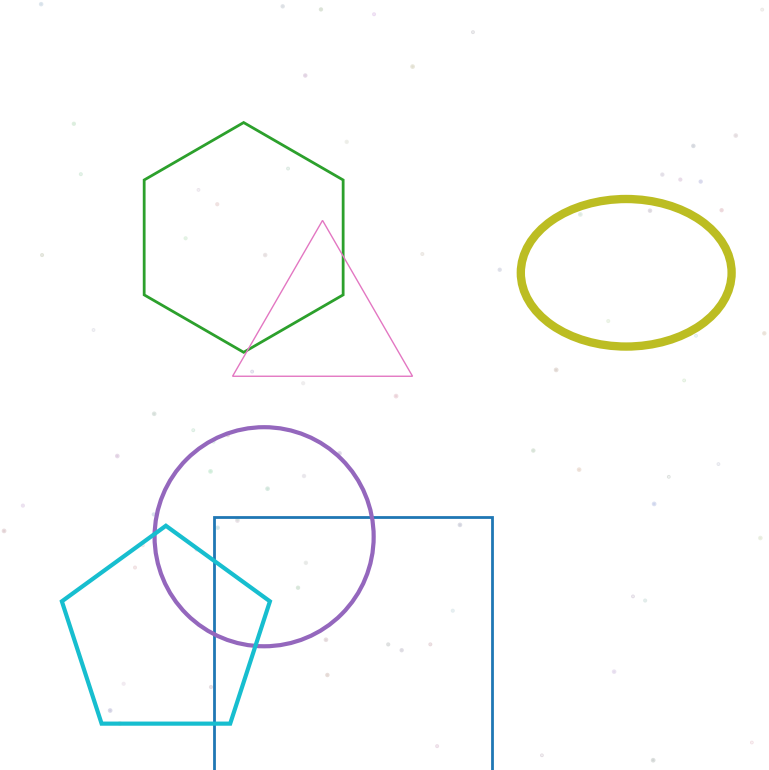[{"shape": "square", "thickness": 1, "radius": 0.9, "center": [0.458, 0.149]}, {"shape": "hexagon", "thickness": 1, "radius": 0.75, "center": [0.316, 0.692]}, {"shape": "circle", "thickness": 1.5, "radius": 0.71, "center": [0.343, 0.303]}, {"shape": "triangle", "thickness": 0.5, "radius": 0.67, "center": [0.419, 0.579]}, {"shape": "oval", "thickness": 3, "radius": 0.68, "center": [0.813, 0.646]}, {"shape": "pentagon", "thickness": 1.5, "radius": 0.71, "center": [0.215, 0.175]}]